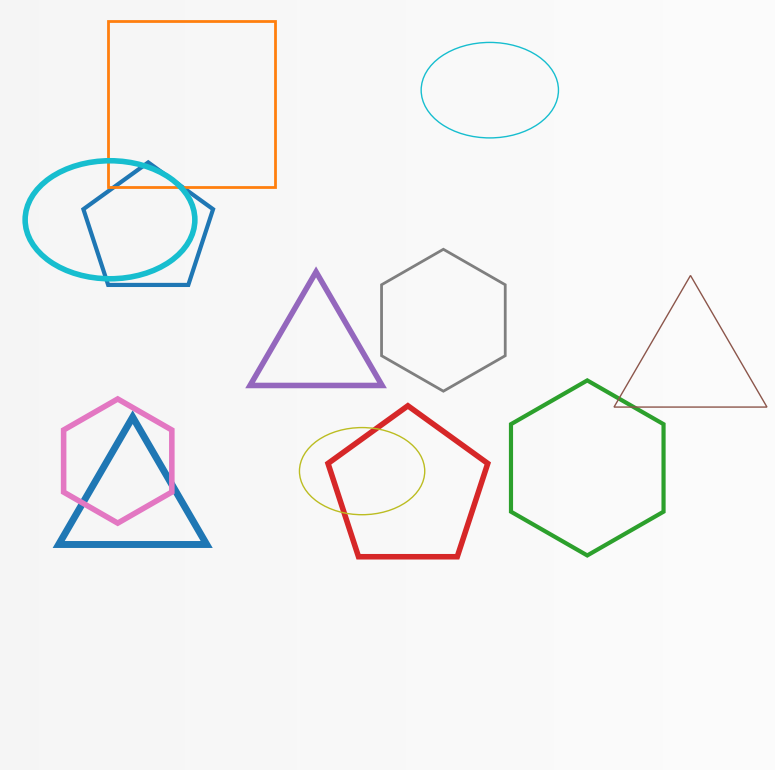[{"shape": "triangle", "thickness": 2.5, "radius": 0.55, "center": [0.171, 0.348]}, {"shape": "pentagon", "thickness": 1.5, "radius": 0.44, "center": [0.191, 0.701]}, {"shape": "square", "thickness": 1, "radius": 0.54, "center": [0.247, 0.865]}, {"shape": "hexagon", "thickness": 1.5, "radius": 0.57, "center": [0.758, 0.392]}, {"shape": "pentagon", "thickness": 2, "radius": 0.54, "center": [0.526, 0.365]}, {"shape": "triangle", "thickness": 2, "radius": 0.49, "center": [0.408, 0.549]}, {"shape": "triangle", "thickness": 0.5, "radius": 0.57, "center": [0.891, 0.528]}, {"shape": "hexagon", "thickness": 2, "radius": 0.4, "center": [0.152, 0.401]}, {"shape": "hexagon", "thickness": 1, "radius": 0.46, "center": [0.572, 0.584]}, {"shape": "oval", "thickness": 0.5, "radius": 0.4, "center": [0.467, 0.388]}, {"shape": "oval", "thickness": 0.5, "radius": 0.44, "center": [0.632, 0.883]}, {"shape": "oval", "thickness": 2, "radius": 0.55, "center": [0.142, 0.715]}]